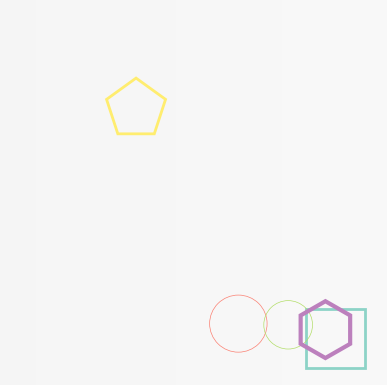[{"shape": "square", "thickness": 2, "radius": 0.38, "center": [0.866, 0.12]}, {"shape": "circle", "thickness": 0.5, "radius": 0.37, "center": [0.615, 0.159]}, {"shape": "circle", "thickness": 0.5, "radius": 0.31, "center": [0.744, 0.156]}, {"shape": "hexagon", "thickness": 3, "radius": 0.37, "center": [0.84, 0.144]}, {"shape": "pentagon", "thickness": 2, "radius": 0.4, "center": [0.351, 0.717]}]